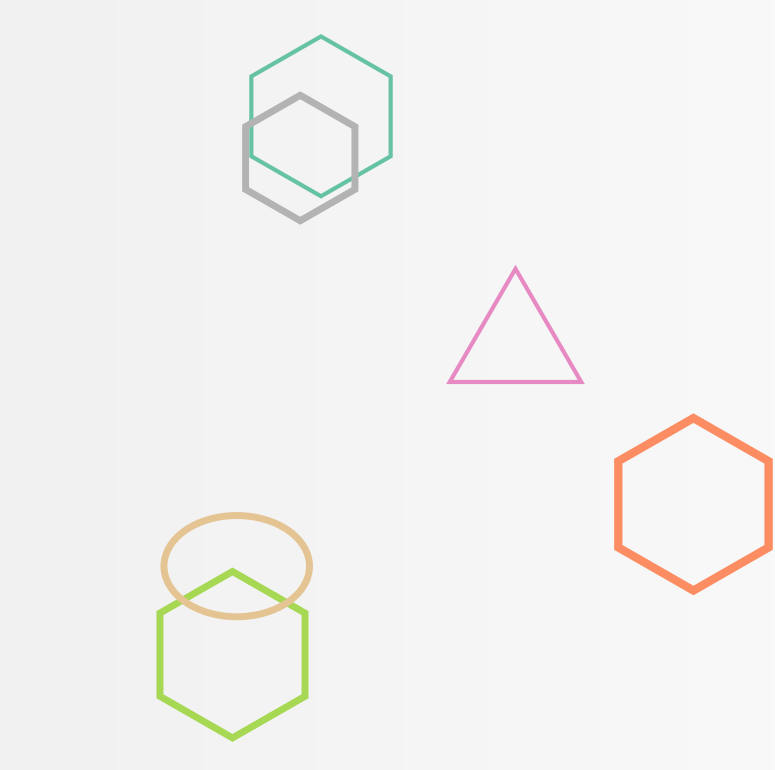[{"shape": "hexagon", "thickness": 1.5, "radius": 0.52, "center": [0.414, 0.849]}, {"shape": "hexagon", "thickness": 3, "radius": 0.56, "center": [0.895, 0.345]}, {"shape": "triangle", "thickness": 1.5, "radius": 0.49, "center": [0.665, 0.553]}, {"shape": "hexagon", "thickness": 2.5, "radius": 0.54, "center": [0.3, 0.15]}, {"shape": "oval", "thickness": 2.5, "radius": 0.47, "center": [0.305, 0.265]}, {"shape": "hexagon", "thickness": 2.5, "radius": 0.41, "center": [0.387, 0.795]}]